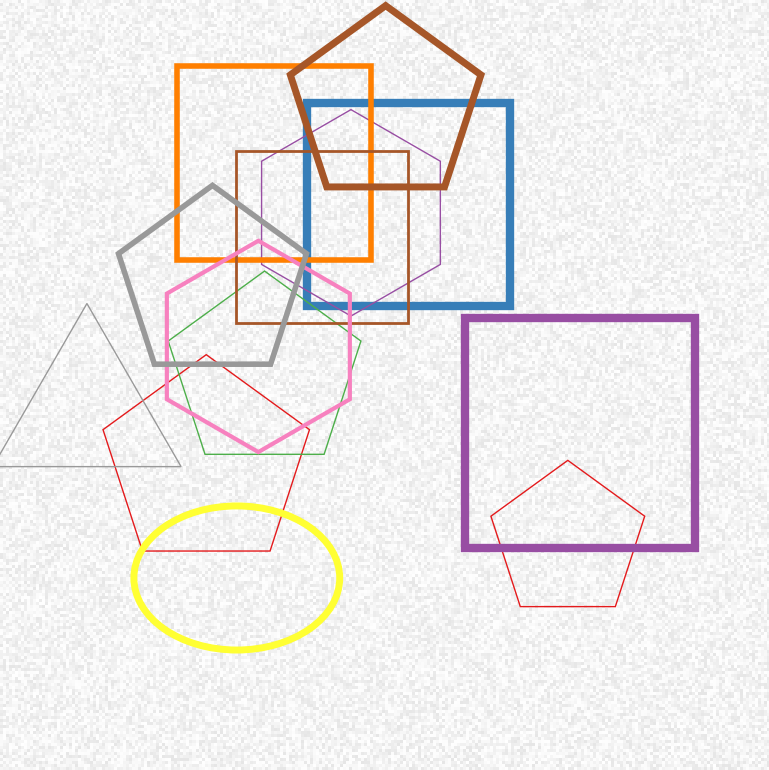[{"shape": "pentagon", "thickness": 0.5, "radius": 0.52, "center": [0.737, 0.297]}, {"shape": "pentagon", "thickness": 0.5, "radius": 0.7, "center": [0.268, 0.398]}, {"shape": "square", "thickness": 3, "radius": 0.66, "center": [0.531, 0.734]}, {"shape": "pentagon", "thickness": 0.5, "radius": 0.66, "center": [0.344, 0.516]}, {"shape": "square", "thickness": 3, "radius": 0.75, "center": [0.753, 0.438]}, {"shape": "hexagon", "thickness": 0.5, "radius": 0.67, "center": [0.456, 0.724]}, {"shape": "square", "thickness": 2, "radius": 0.63, "center": [0.356, 0.788]}, {"shape": "oval", "thickness": 2.5, "radius": 0.67, "center": [0.308, 0.249]}, {"shape": "square", "thickness": 1, "radius": 0.56, "center": [0.418, 0.692]}, {"shape": "pentagon", "thickness": 2.5, "radius": 0.65, "center": [0.501, 0.863]}, {"shape": "hexagon", "thickness": 1.5, "radius": 0.69, "center": [0.336, 0.55]}, {"shape": "triangle", "thickness": 0.5, "radius": 0.71, "center": [0.113, 0.465]}, {"shape": "pentagon", "thickness": 2, "radius": 0.64, "center": [0.276, 0.631]}]